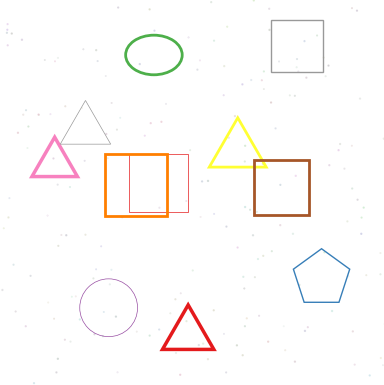[{"shape": "square", "thickness": 0.5, "radius": 0.38, "center": [0.411, 0.524]}, {"shape": "triangle", "thickness": 2.5, "radius": 0.39, "center": [0.489, 0.131]}, {"shape": "pentagon", "thickness": 1, "radius": 0.38, "center": [0.835, 0.277]}, {"shape": "oval", "thickness": 2, "radius": 0.37, "center": [0.4, 0.857]}, {"shape": "circle", "thickness": 0.5, "radius": 0.38, "center": [0.282, 0.201]}, {"shape": "square", "thickness": 2, "radius": 0.4, "center": [0.353, 0.52]}, {"shape": "triangle", "thickness": 2, "radius": 0.43, "center": [0.618, 0.609]}, {"shape": "square", "thickness": 2, "radius": 0.36, "center": [0.732, 0.514]}, {"shape": "triangle", "thickness": 2.5, "radius": 0.34, "center": [0.142, 0.575]}, {"shape": "triangle", "thickness": 0.5, "radius": 0.38, "center": [0.222, 0.663]}, {"shape": "square", "thickness": 1, "radius": 0.33, "center": [0.772, 0.881]}]